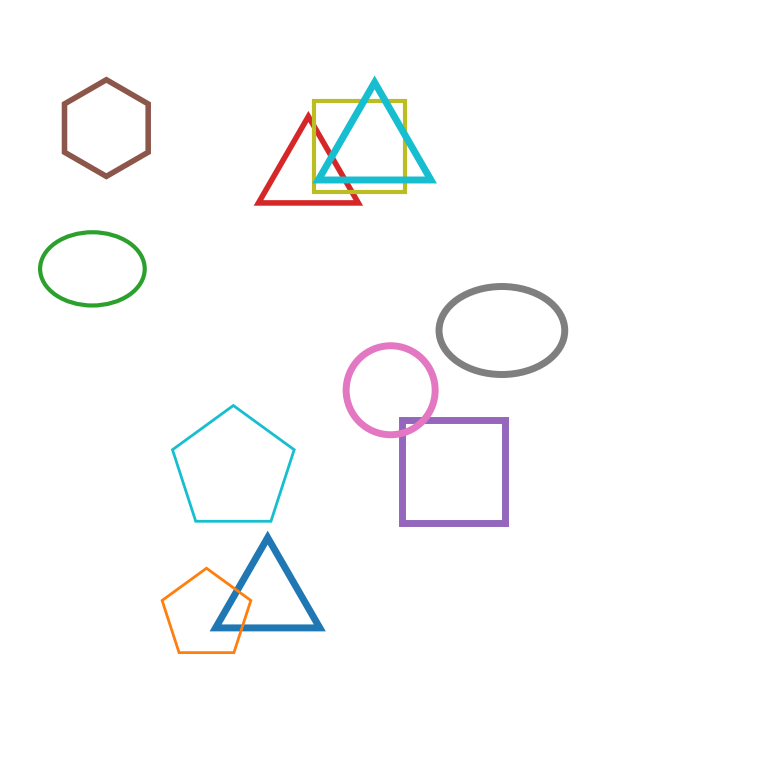[{"shape": "triangle", "thickness": 2.5, "radius": 0.39, "center": [0.348, 0.224]}, {"shape": "pentagon", "thickness": 1, "radius": 0.3, "center": [0.268, 0.201]}, {"shape": "oval", "thickness": 1.5, "radius": 0.34, "center": [0.12, 0.651]}, {"shape": "triangle", "thickness": 2, "radius": 0.37, "center": [0.4, 0.774]}, {"shape": "square", "thickness": 2.5, "radius": 0.33, "center": [0.589, 0.388]}, {"shape": "hexagon", "thickness": 2, "radius": 0.31, "center": [0.138, 0.834]}, {"shape": "circle", "thickness": 2.5, "radius": 0.29, "center": [0.507, 0.493]}, {"shape": "oval", "thickness": 2.5, "radius": 0.41, "center": [0.652, 0.571]}, {"shape": "square", "thickness": 1.5, "radius": 0.29, "center": [0.467, 0.81]}, {"shape": "triangle", "thickness": 2.5, "radius": 0.42, "center": [0.487, 0.808]}, {"shape": "pentagon", "thickness": 1, "radius": 0.42, "center": [0.303, 0.39]}]